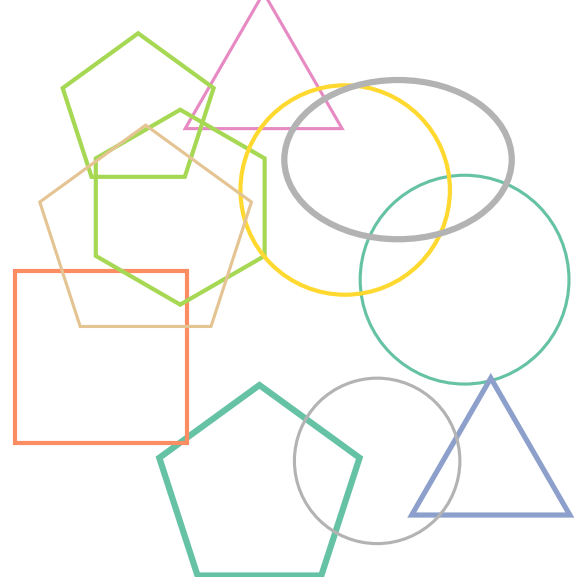[{"shape": "circle", "thickness": 1.5, "radius": 0.9, "center": [0.804, 0.515]}, {"shape": "pentagon", "thickness": 3, "radius": 0.91, "center": [0.449, 0.15]}, {"shape": "square", "thickness": 2, "radius": 0.75, "center": [0.175, 0.38]}, {"shape": "triangle", "thickness": 2.5, "radius": 0.79, "center": [0.85, 0.186]}, {"shape": "triangle", "thickness": 1.5, "radius": 0.78, "center": [0.457, 0.855]}, {"shape": "pentagon", "thickness": 2, "radius": 0.69, "center": [0.239, 0.804]}, {"shape": "hexagon", "thickness": 2, "radius": 0.84, "center": [0.312, 0.64]}, {"shape": "circle", "thickness": 2, "radius": 0.91, "center": [0.598, 0.67]}, {"shape": "pentagon", "thickness": 1.5, "radius": 0.96, "center": [0.252, 0.59]}, {"shape": "oval", "thickness": 3, "radius": 0.98, "center": [0.689, 0.723]}, {"shape": "circle", "thickness": 1.5, "radius": 0.72, "center": [0.653, 0.201]}]